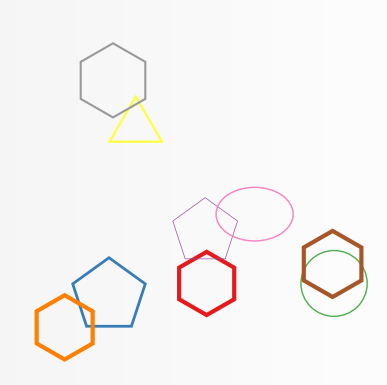[{"shape": "hexagon", "thickness": 3, "radius": 0.41, "center": [0.533, 0.264]}, {"shape": "pentagon", "thickness": 2, "radius": 0.49, "center": [0.281, 0.232]}, {"shape": "circle", "thickness": 1, "radius": 0.43, "center": [0.862, 0.264]}, {"shape": "pentagon", "thickness": 0.5, "radius": 0.44, "center": [0.53, 0.399]}, {"shape": "hexagon", "thickness": 3, "radius": 0.42, "center": [0.167, 0.15]}, {"shape": "triangle", "thickness": 1.5, "radius": 0.39, "center": [0.35, 0.671]}, {"shape": "hexagon", "thickness": 3, "radius": 0.43, "center": [0.858, 0.314]}, {"shape": "oval", "thickness": 1, "radius": 0.5, "center": [0.657, 0.444]}, {"shape": "hexagon", "thickness": 1.5, "radius": 0.48, "center": [0.292, 0.791]}]